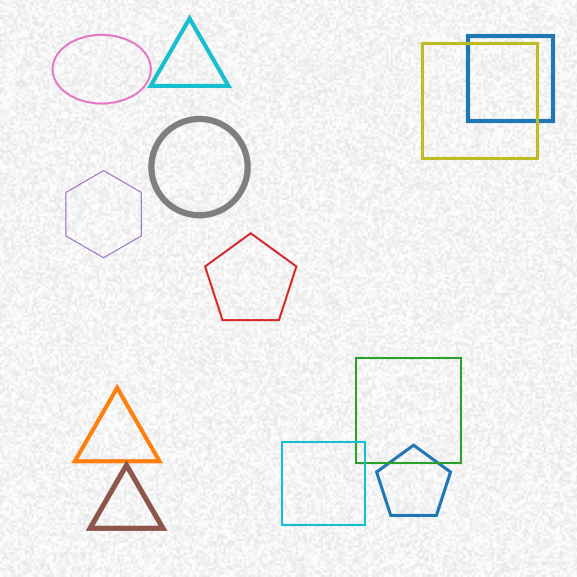[{"shape": "square", "thickness": 2, "radius": 0.37, "center": [0.885, 0.864]}, {"shape": "pentagon", "thickness": 1.5, "radius": 0.34, "center": [0.716, 0.161]}, {"shape": "triangle", "thickness": 2, "radius": 0.42, "center": [0.203, 0.243]}, {"shape": "square", "thickness": 1, "radius": 0.45, "center": [0.707, 0.288]}, {"shape": "pentagon", "thickness": 1, "radius": 0.42, "center": [0.434, 0.512]}, {"shape": "hexagon", "thickness": 0.5, "radius": 0.38, "center": [0.179, 0.628]}, {"shape": "triangle", "thickness": 2.5, "radius": 0.36, "center": [0.219, 0.121]}, {"shape": "oval", "thickness": 1, "radius": 0.43, "center": [0.176, 0.879]}, {"shape": "circle", "thickness": 3, "radius": 0.42, "center": [0.345, 0.71]}, {"shape": "square", "thickness": 1.5, "radius": 0.5, "center": [0.831, 0.825]}, {"shape": "square", "thickness": 1, "radius": 0.36, "center": [0.559, 0.162]}, {"shape": "triangle", "thickness": 2, "radius": 0.39, "center": [0.328, 0.889]}]